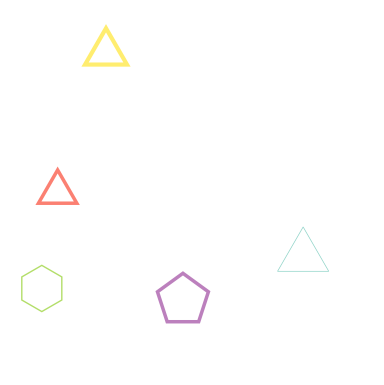[{"shape": "triangle", "thickness": 0.5, "radius": 0.38, "center": [0.787, 0.334]}, {"shape": "triangle", "thickness": 2.5, "radius": 0.29, "center": [0.15, 0.501]}, {"shape": "hexagon", "thickness": 1, "radius": 0.3, "center": [0.109, 0.251]}, {"shape": "pentagon", "thickness": 2.5, "radius": 0.35, "center": [0.475, 0.221]}, {"shape": "triangle", "thickness": 3, "radius": 0.31, "center": [0.275, 0.864]}]